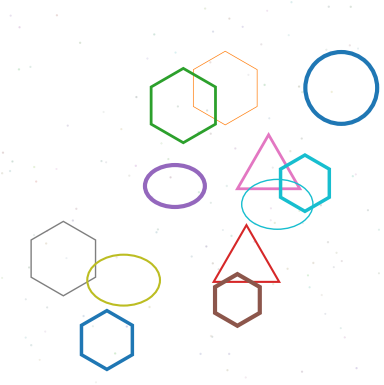[{"shape": "hexagon", "thickness": 2.5, "radius": 0.38, "center": [0.278, 0.117]}, {"shape": "circle", "thickness": 3, "radius": 0.47, "center": [0.886, 0.772]}, {"shape": "hexagon", "thickness": 0.5, "radius": 0.48, "center": [0.585, 0.771]}, {"shape": "hexagon", "thickness": 2, "radius": 0.48, "center": [0.476, 0.726]}, {"shape": "triangle", "thickness": 1.5, "radius": 0.49, "center": [0.64, 0.317]}, {"shape": "oval", "thickness": 3, "radius": 0.39, "center": [0.454, 0.517]}, {"shape": "hexagon", "thickness": 3, "radius": 0.34, "center": [0.617, 0.221]}, {"shape": "triangle", "thickness": 2, "radius": 0.47, "center": [0.698, 0.556]}, {"shape": "hexagon", "thickness": 1, "radius": 0.48, "center": [0.164, 0.328]}, {"shape": "oval", "thickness": 1.5, "radius": 0.47, "center": [0.321, 0.272]}, {"shape": "hexagon", "thickness": 2.5, "radius": 0.37, "center": [0.792, 0.524]}, {"shape": "oval", "thickness": 1, "radius": 0.46, "center": [0.72, 0.469]}]